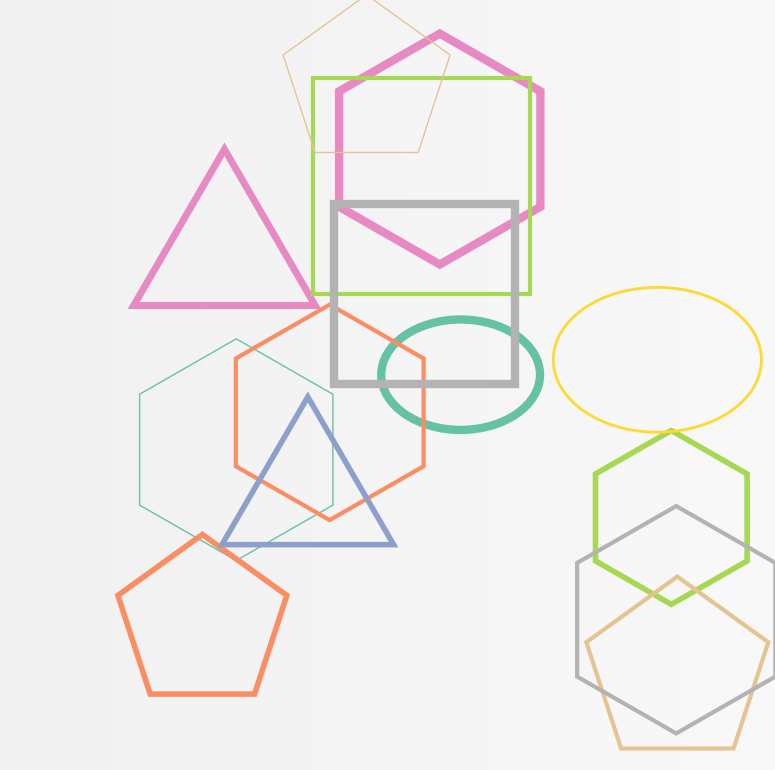[{"shape": "oval", "thickness": 3, "radius": 0.51, "center": [0.594, 0.513]}, {"shape": "hexagon", "thickness": 0.5, "radius": 0.72, "center": [0.305, 0.416]}, {"shape": "hexagon", "thickness": 1.5, "radius": 0.7, "center": [0.425, 0.464]}, {"shape": "pentagon", "thickness": 2, "radius": 0.57, "center": [0.261, 0.191]}, {"shape": "triangle", "thickness": 2, "radius": 0.64, "center": [0.397, 0.357]}, {"shape": "hexagon", "thickness": 3, "radius": 0.75, "center": [0.567, 0.806]}, {"shape": "triangle", "thickness": 2.5, "radius": 0.68, "center": [0.29, 0.671]}, {"shape": "square", "thickness": 1.5, "radius": 0.7, "center": [0.544, 0.758]}, {"shape": "hexagon", "thickness": 2, "radius": 0.56, "center": [0.866, 0.328]}, {"shape": "oval", "thickness": 1, "radius": 0.67, "center": [0.848, 0.533]}, {"shape": "pentagon", "thickness": 0.5, "radius": 0.57, "center": [0.473, 0.894]}, {"shape": "pentagon", "thickness": 1.5, "radius": 0.62, "center": [0.874, 0.128]}, {"shape": "hexagon", "thickness": 1.5, "radius": 0.74, "center": [0.873, 0.195]}, {"shape": "square", "thickness": 3, "radius": 0.58, "center": [0.548, 0.619]}]